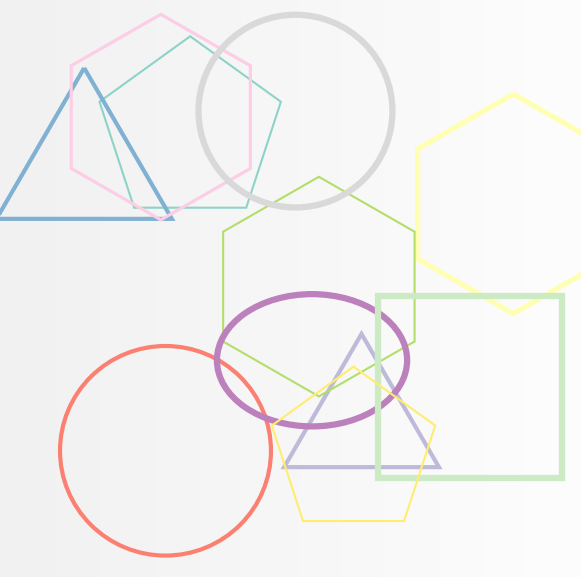[{"shape": "pentagon", "thickness": 1, "radius": 0.82, "center": [0.327, 0.772]}, {"shape": "hexagon", "thickness": 2.5, "radius": 0.95, "center": [0.883, 0.646]}, {"shape": "triangle", "thickness": 2, "radius": 0.77, "center": [0.622, 0.267]}, {"shape": "circle", "thickness": 2, "radius": 0.91, "center": [0.285, 0.219]}, {"shape": "triangle", "thickness": 2, "radius": 0.87, "center": [0.145, 0.707]}, {"shape": "hexagon", "thickness": 1, "radius": 0.95, "center": [0.549, 0.503]}, {"shape": "hexagon", "thickness": 1.5, "radius": 0.89, "center": [0.277, 0.796]}, {"shape": "circle", "thickness": 3, "radius": 0.83, "center": [0.508, 0.807]}, {"shape": "oval", "thickness": 3, "radius": 0.82, "center": [0.537, 0.375]}, {"shape": "square", "thickness": 3, "radius": 0.79, "center": [0.808, 0.329]}, {"shape": "pentagon", "thickness": 1, "radius": 0.74, "center": [0.608, 0.217]}]